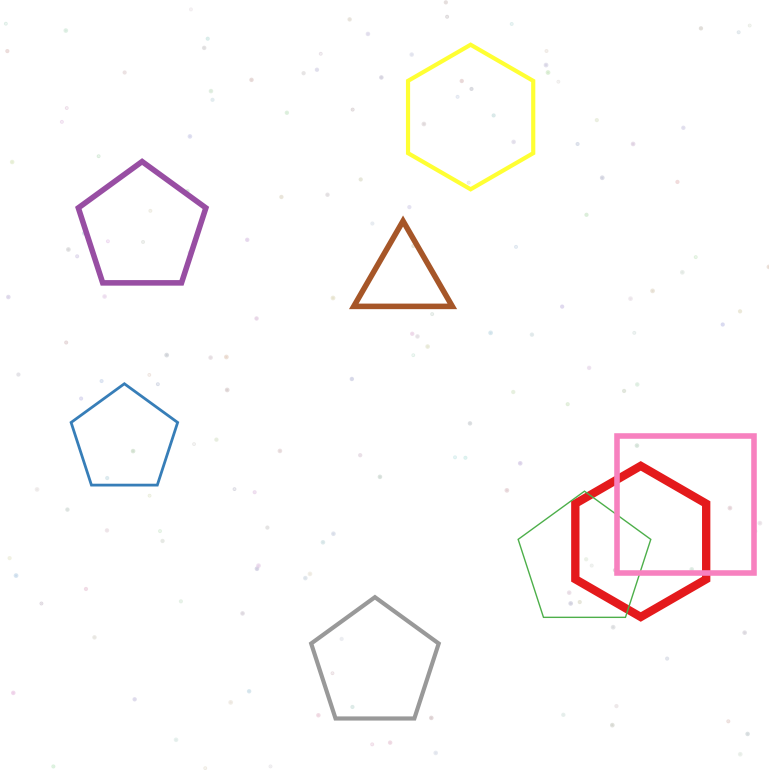[{"shape": "hexagon", "thickness": 3, "radius": 0.49, "center": [0.832, 0.297]}, {"shape": "pentagon", "thickness": 1, "radius": 0.36, "center": [0.162, 0.429]}, {"shape": "pentagon", "thickness": 0.5, "radius": 0.45, "center": [0.759, 0.272]}, {"shape": "pentagon", "thickness": 2, "radius": 0.44, "center": [0.185, 0.703]}, {"shape": "hexagon", "thickness": 1.5, "radius": 0.47, "center": [0.611, 0.848]}, {"shape": "triangle", "thickness": 2, "radius": 0.37, "center": [0.523, 0.639]}, {"shape": "square", "thickness": 2, "radius": 0.44, "center": [0.89, 0.344]}, {"shape": "pentagon", "thickness": 1.5, "radius": 0.44, "center": [0.487, 0.137]}]